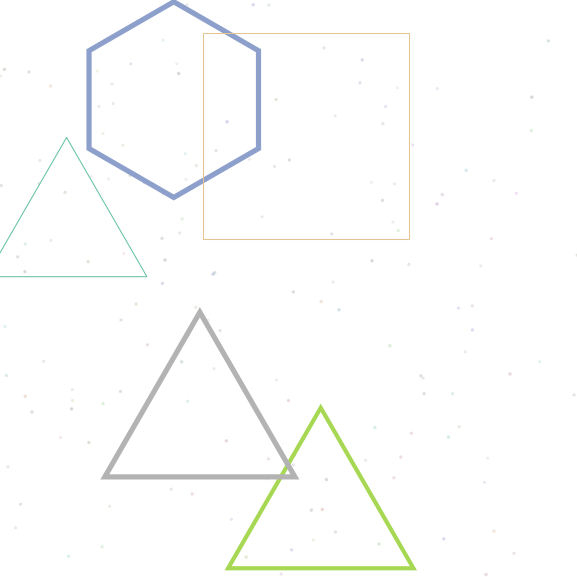[{"shape": "triangle", "thickness": 0.5, "radius": 0.8, "center": [0.115, 0.6]}, {"shape": "hexagon", "thickness": 2.5, "radius": 0.85, "center": [0.301, 0.827]}, {"shape": "triangle", "thickness": 2, "radius": 0.93, "center": [0.555, 0.108]}, {"shape": "square", "thickness": 0.5, "radius": 0.89, "center": [0.53, 0.764]}, {"shape": "triangle", "thickness": 2.5, "radius": 0.95, "center": [0.346, 0.268]}]